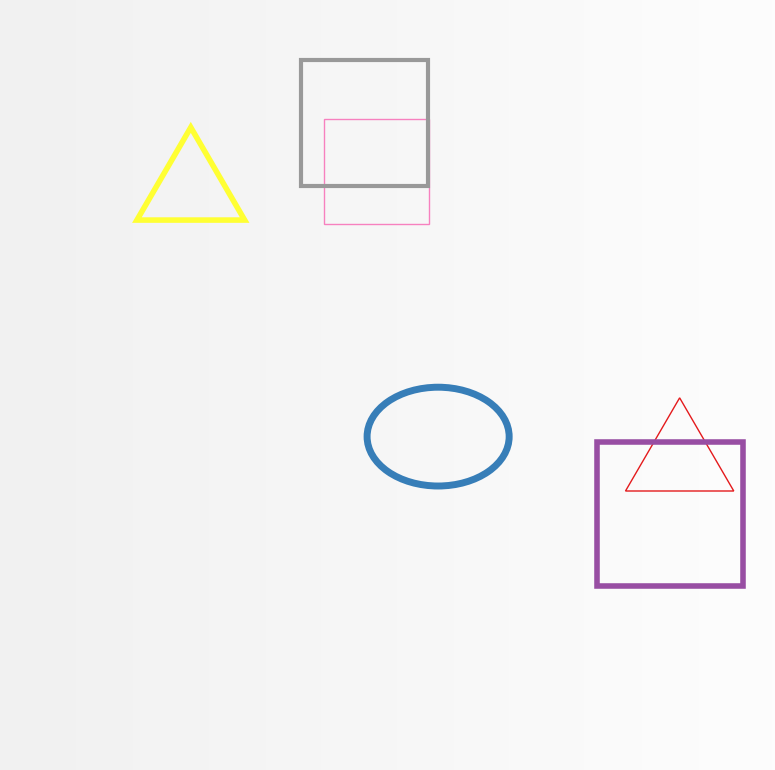[{"shape": "triangle", "thickness": 0.5, "radius": 0.4, "center": [0.877, 0.403]}, {"shape": "oval", "thickness": 2.5, "radius": 0.46, "center": [0.565, 0.433]}, {"shape": "square", "thickness": 2, "radius": 0.47, "center": [0.864, 0.332]}, {"shape": "triangle", "thickness": 2, "radius": 0.4, "center": [0.246, 0.754]}, {"shape": "square", "thickness": 0.5, "radius": 0.34, "center": [0.486, 0.777]}, {"shape": "square", "thickness": 1.5, "radius": 0.41, "center": [0.47, 0.84]}]